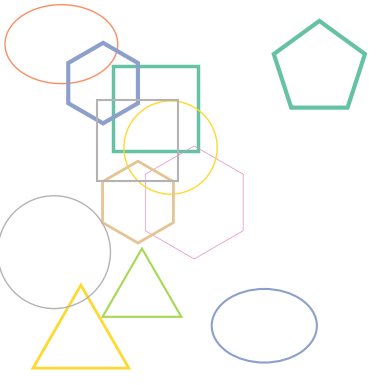[{"shape": "square", "thickness": 2.5, "radius": 0.55, "center": [0.404, 0.718]}, {"shape": "pentagon", "thickness": 3, "radius": 0.62, "center": [0.83, 0.821]}, {"shape": "oval", "thickness": 1, "radius": 0.73, "center": [0.159, 0.885]}, {"shape": "oval", "thickness": 1.5, "radius": 0.68, "center": [0.687, 0.154]}, {"shape": "hexagon", "thickness": 3, "radius": 0.52, "center": [0.268, 0.784]}, {"shape": "hexagon", "thickness": 0.5, "radius": 0.73, "center": [0.504, 0.474]}, {"shape": "triangle", "thickness": 1.5, "radius": 0.59, "center": [0.369, 0.236]}, {"shape": "triangle", "thickness": 2, "radius": 0.72, "center": [0.21, 0.116]}, {"shape": "circle", "thickness": 1, "radius": 0.61, "center": [0.443, 0.617]}, {"shape": "hexagon", "thickness": 2, "radius": 0.53, "center": [0.358, 0.475]}, {"shape": "square", "thickness": 1.5, "radius": 0.53, "center": [0.358, 0.636]}, {"shape": "circle", "thickness": 1, "radius": 0.73, "center": [0.14, 0.345]}]